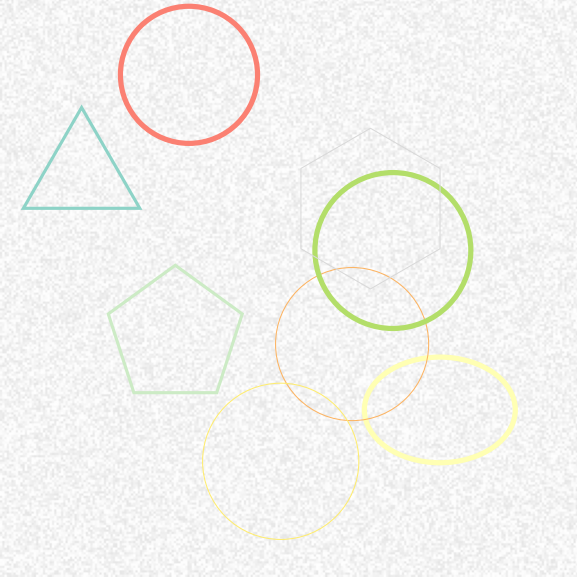[{"shape": "triangle", "thickness": 1.5, "radius": 0.58, "center": [0.141, 0.697]}, {"shape": "oval", "thickness": 2.5, "radius": 0.65, "center": [0.762, 0.289]}, {"shape": "circle", "thickness": 2.5, "radius": 0.59, "center": [0.327, 0.87]}, {"shape": "circle", "thickness": 0.5, "radius": 0.66, "center": [0.61, 0.403]}, {"shape": "circle", "thickness": 2.5, "radius": 0.67, "center": [0.68, 0.565]}, {"shape": "hexagon", "thickness": 0.5, "radius": 0.7, "center": [0.642, 0.638]}, {"shape": "pentagon", "thickness": 1.5, "radius": 0.61, "center": [0.304, 0.418]}, {"shape": "circle", "thickness": 0.5, "radius": 0.68, "center": [0.486, 0.2]}]